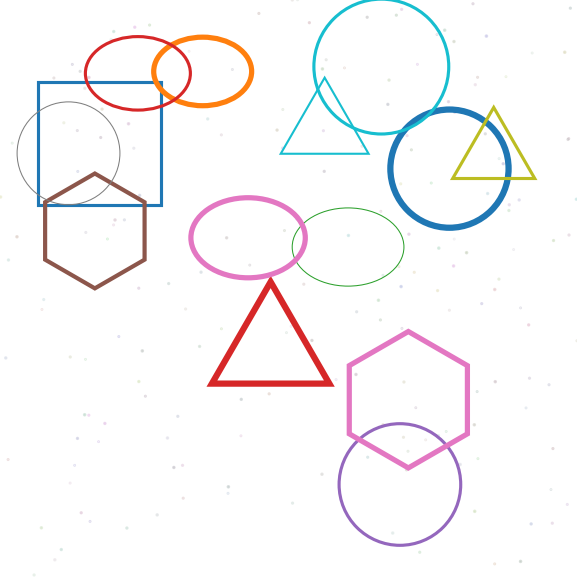[{"shape": "circle", "thickness": 3, "radius": 0.51, "center": [0.778, 0.707]}, {"shape": "square", "thickness": 1.5, "radius": 0.53, "center": [0.172, 0.751]}, {"shape": "oval", "thickness": 2.5, "radius": 0.42, "center": [0.351, 0.875]}, {"shape": "oval", "thickness": 0.5, "radius": 0.48, "center": [0.603, 0.571]}, {"shape": "triangle", "thickness": 3, "radius": 0.59, "center": [0.469, 0.394]}, {"shape": "oval", "thickness": 1.5, "radius": 0.45, "center": [0.239, 0.872]}, {"shape": "circle", "thickness": 1.5, "radius": 0.53, "center": [0.692, 0.16]}, {"shape": "hexagon", "thickness": 2, "radius": 0.5, "center": [0.164, 0.599]}, {"shape": "oval", "thickness": 2.5, "radius": 0.5, "center": [0.43, 0.587]}, {"shape": "hexagon", "thickness": 2.5, "radius": 0.59, "center": [0.707, 0.307]}, {"shape": "circle", "thickness": 0.5, "radius": 0.45, "center": [0.119, 0.734]}, {"shape": "triangle", "thickness": 1.5, "radius": 0.41, "center": [0.855, 0.731]}, {"shape": "circle", "thickness": 1.5, "radius": 0.58, "center": [0.66, 0.884]}, {"shape": "triangle", "thickness": 1, "radius": 0.44, "center": [0.562, 0.777]}]